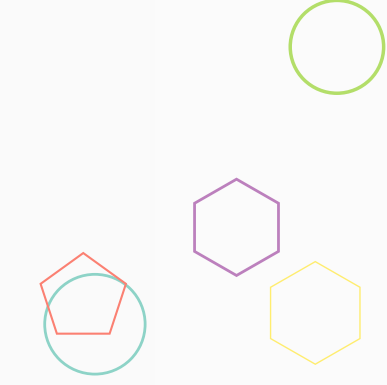[{"shape": "circle", "thickness": 2, "radius": 0.65, "center": [0.245, 0.158]}, {"shape": "pentagon", "thickness": 1.5, "radius": 0.58, "center": [0.215, 0.227]}, {"shape": "circle", "thickness": 2.5, "radius": 0.6, "center": [0.87, 0.878]}, {"shape": "hexagon", "thickness": 2, "radius": 0.63, "center": [0.61, 0.41]}, {"shape": "hexagon", "thickness": 1, "radius": 0.67, "center": [0.814, 0.187]}]